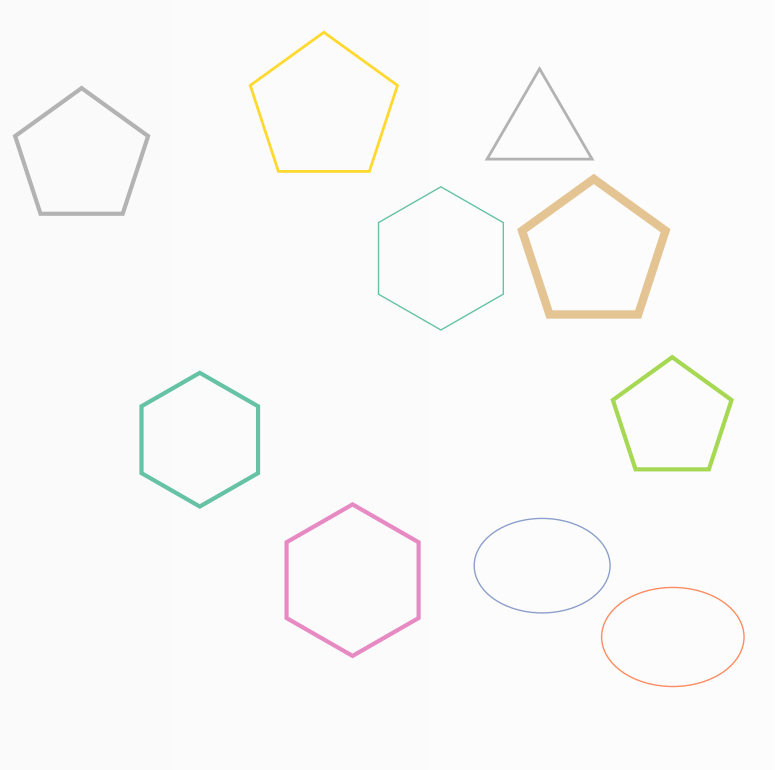[{"shape": "hexagon", "thickness": 1.5, "radius": 0.43, "center": [0.258, 0.429]}, {"shape": "hexagon", "thickness": 0.5, "radius": 0.46, "center": [0.569, 0.664]}, {"shape": "oval", "thickness": 0.5, "radius": 0.46, "center": [0.868, 0.173]}, {"shape": "oval", "thickness": 0.5, "radius": 0.44, "center": [0.7, 0.265]}, {"shape": "hexagon", "thickness": 1.5, "radius": 0.49, "center": [0.455, 0.247]}, {"shape": "pentagon", "thickness": 1.5, "radius": 0.4, "center": [0.867, 0.456]}, {"shape": "pentagon", "thickness": 1, "radius": 0.5, "center": [0.418, 0.858]}, {"shape": "pentagon", "thickness": 3, "radius": 0.49, "center": [0.766, 0.67]}, {"shape": "pentagon", "thickness": 1.5, "radius": 0.45, "center": [0.105, 0.795]}, {"shape": "triangle", "thickness": 1, "radius": 0.39, "center": [0.696, 0.832]}]